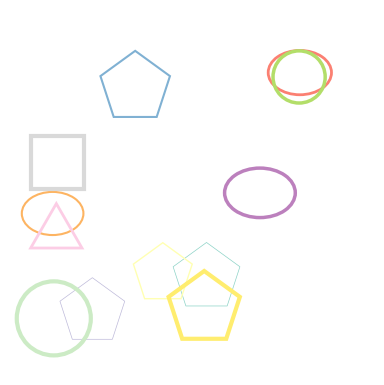[{"shape": "pentagon", "thickness": 0.5, "radius": 0.46, "center": [0.536, 0.279]}, {"shape": "pentagon", "thickness": 1, "radius": 0.4, "center": [0.423, 0.289]}, {"shape": "pentagon", "thickness": 0.5, "radius": 0.44, "center": [0.24, 0.19]}, {"shape": "oval", "thickness": 2, "radius": 0.41, "center": [0.779, 0.811]}, {"shape": "pentagon", "thickness": 1.5, "radius": 0.47, "center": [0.351, 0.773]}, {"shape": "oval", "thickness": 1.5, "radius": 0.4, "center": [0.137, 0.446]}, {"shape": "circle", "thickness": 2.5, "radius": 0.34, "center": [0.777, 0.8]}, {"shape": "triangle", "thickness": 2, "radius": 0.38, "center": [0.146, 0.394]}, {"shape": "square", "thickness": 3, "radius": 0.35, "center": [0.149, 0.578]}, {"shape": "oval", "thickness": 2.5, "radius": 0.46, "center": [0.675, 0.499]}, {"shape": "circle", "thickness": 3, "radius": 0.48, "center": [0.14, 0.173]}, {"shape": "pentagon", "thickness": 3, "radius": 0.49, "center": [0.53, 0.199]}]